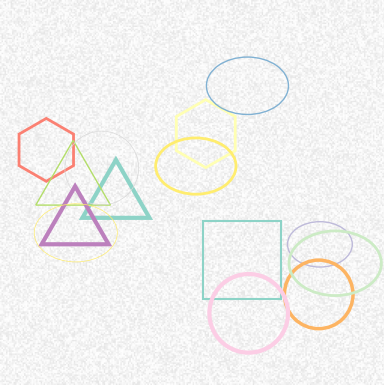[{"shape": "square", "thickness": 1.5, "radius": 0.51, "center": [0.628, 0.324]}, {"shape": "triangle", "thickness": 3, "radius": 0.5, "center": [0.301, 0.484]}, {"shape": "hexagon", "thickness": 2, "radius": 0.44, "center": [0.534, 0.653]}, {"shape": "oval", "thickness": 1, "radius": 0.42, "center": [0.831, 0.365]}, {"shape": "hexagon", "thickness": 2, "radius": 0.41, "center": [0.12, 0.611]}, {"shape": "oval", "thickness": 1, "radius": 0.53, "center": [0.643, 0.777]}, {"shape": "circle", "thickness": 2.5, "radius": 0.45, "center": [0.828, 0.235]}, {"shape": "triangle", "thickness": 1, "radius": 0.56, "center": [0.19, 0.523]}, {"shape": "circle", "thickness": 3, "radius": 0.51, "center": [0.646, 0.186]}, {"shape": "circle", "thickness": 0.5, "radius": 0.48, "center": [0.264, 0.564]}, {"shape": "triangle", "thickness": 3, "radius": 0.5, "center": [0.195, 0.416]}, {"shape": "oval", "thickness": 2, "radius": 0.6, "center": [0.871, 0.316]}, {"shape": "oval", "thickness": 0.5, "radius": 0.54, "center": [0.197, 0.395]}, {"shape": "oval", "thickness": 2, "radius": 0.52, "center": [0.509, 0.569]}]